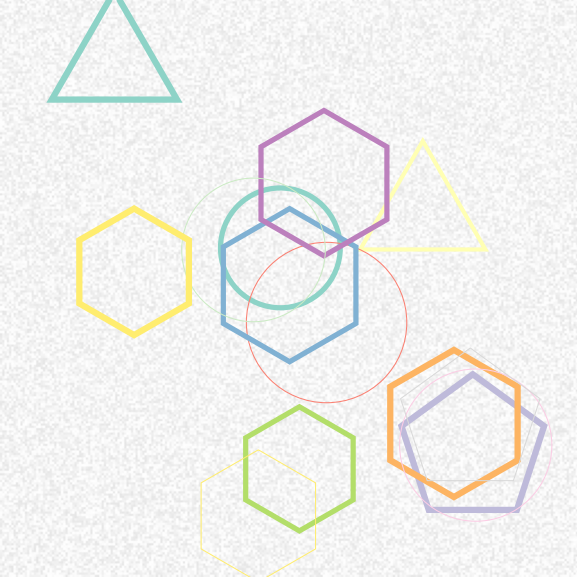[{"shape": "circle", "thickness": 2.5, "radius": 0.52, "center": [0.485, 0.57]}, {"shape": "triangle", "thickness": 3, "radius": 0.63, "center": [0.198, 0.889]}, {"shape": "triangle", "thickness": 2, "radius": 0.63, "center": [0.732, 0.63]}, {"shape": "pentagon", "thickness": 3, "radius": 0.65, "center": [0.819, 0.221]}, {"shape": "circle", "thickness": 0.5, "radius": 0.69, "center": [0.565, 0.441]}, {"shape": "hexagon", "thickness": 2.5, "radius": 0.66, "center": [0.502, 0.505]}, {"shape": "hexagon", "thickness": 3, "radius": 0.64, "center": [0.786, 0.266]}, {"shape": "hexagon", "thickness": 2.5, "radius": 0.54, "center": [0.518, 0.187]}, {"shape": "circle", "thickness": 0.5, "radius": 0.66, "center": [0.824, 0.228]}, {"shape": "pentagon", "thickness": 0.5, "radius": 0.63, "center": [0.814, 0.27]}, {"shape": "hexagon", "thickness": 2.5, "radius": 0.63, "center": [0.561, 0.682]}, {"shape": "circle", "thickness": 0.5, "radius": 0.62, "center": [0.439, 0.566]}, {"shape": "hexagon", "thickness": 0.5, "radius": 0.57, "center": [0.447, 0.106]}, {"shape": "hexagon", "thickness": 3, "radius": 0.55, "center": [0.232, 0.528]}]